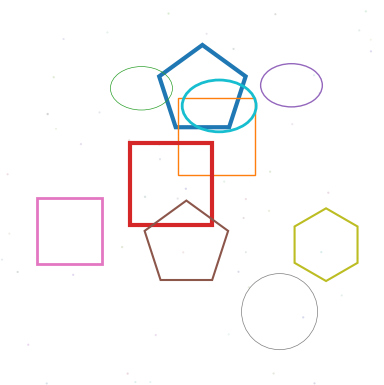[{"shape": "pentagon", "thickness": 3, "radius": 0.59, "center": [0.526, 0.765]}, {"shape": "square", "thickness": 1, "radius": 0.5, "center": [0.562, 0.646]}, {"shape": "oval", "thickness": 0.5, "radius": 0.4, "center": [0.367, 0.771]}, {"shape": "square", "thickness": 3, "radius": 0.53, "center": [0.445, 0.521]}, {"shape": "oval", "thickness": 1, "radius": 0.4, "center": [0.757, 0.778]}, {"shape": "pentagon", "thickness": 1.5, "radius": 0.57, "center": [0.484, 0.365]}, {"shape": "square", "thickness": 2, "radius": 0.43, "center": [0.181, 0.4]}, {"shape": "circle", "thickness": 0.5, "radius": 0.49, "center": [0.726, 0.191]}, {"shape": "hexagon", "thickness": 1.5, "radius": 0.47, "center": [0.847, 0.364]}, {"shape": "oval", "thickness": 2, "radius": 0.48, "center": [0.569, 0.725]}]